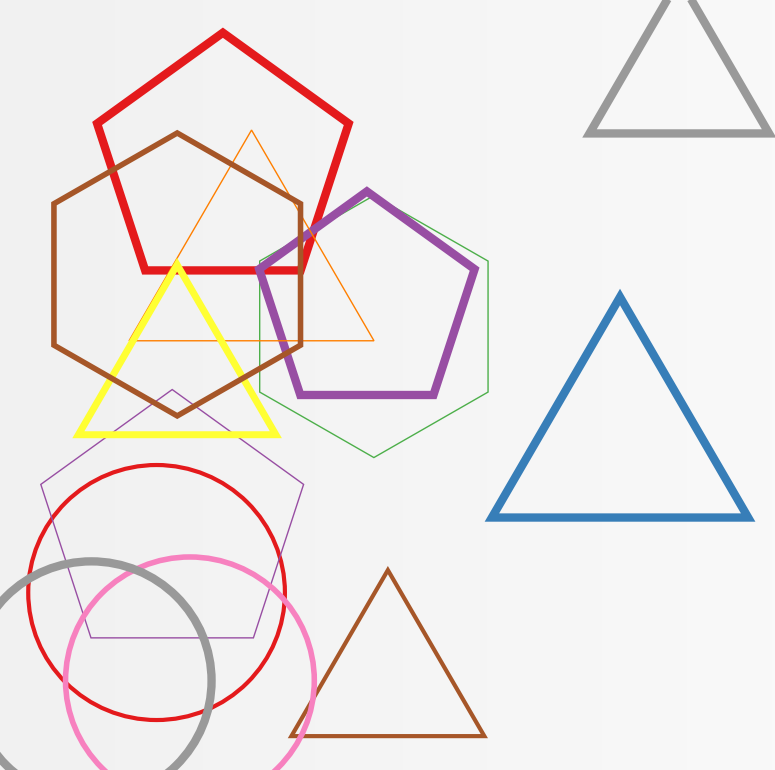[{"shape": "circle", "thickness": 1.5, "radius": 0.83, "center": [0.202, 0.23]}, {"shape": "pentagon", "thickness": 3, "radius": 0.85, "center": [0.288, 0.787]}, {"shape": "triangle", "thickness": 3, "radius": 0.95, "center": [0.8, 0.423]}, {"shape": "hexagon", "thickness": 0.5, "radius": 0.85, "center": [0.482, 0.576]}, {"shape": "pentagon", "thickness": 0.5, "radius": 0.89, "center": [0.222, 0.316]}, {"shape": "pentagon", "thickness": 3, "radius": 0.73, "center": [0.473, 0.605]}, {"shape": "triangle", "thickness": 0.5, "radius": 0.91, "center": [0.325, 0.649]}, {"shape": "triangle", "thickness": 2.5, "radius": 0.74, "center": [0.229, 0.509]}, {"shape": "triangle", "thickness": 1.5, "radius": 0.72, "center": [0.5, 0.116]}, {"shape": "hexagon", "thickness": 2, "radius": 0.92, "center": [0.229, 0.644]}, {"shape": "circle", "thickness": 2, "radius": 0.8, "center": [0.245, 0.116]}, {"shape": "circle", "thickness": 3, "radius": 0.78, "center": [0.118, 0.116]}, {"shape": "triangle", "thickness": 3, "radius": 0.67, "center": [0.876, 0.894]}]